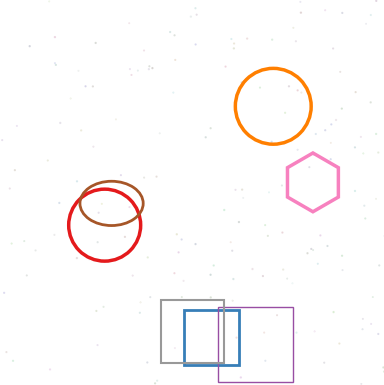[{"shape": "circle", "thickness": 2.5, "radius": 0.47, "center": [0.272, 0.415]}, {"shape": "square", "thickness": 2, "radius": 0.35, "center": [0.549, 0.123]}, {"shape": "square", "thickness": 1, "radius": 0.48, "center": [0.663, 0.105]}, {"shape": "circle", "thickness": 2.5, "radius": 0.49, "center": [0.71, 0.724]}, {"shape": "oval", "thickness": 2, "radius": 0.41, "center": [0.29, 0.472]}, {"shape": "hexagon", "thickness": 2.5, "radius": 0.38, "center": [0.813, 0.526]}, {"shape": "square", "thickness": 1.5, "radius": 0.41, "center": [0.501, 0.139]}]